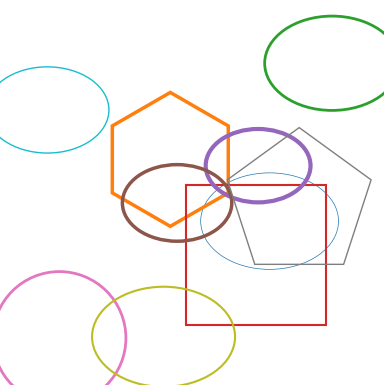[{"shape": "oval", "thickness": 0.5, "radius": 0.9, "center": [0.7, 0.426]}, {"shape": "hexagon", "thickness": 2.5, "radius": 0.87, "center": [0.442, 0.586]}, {"shape": "oval", "thickness": 2, "radius": 0.88, "center": [0.862, 0.836]}, {"shape": "square", "thickness": 1.5, "radius": 0.91, "center": [0.666, 0.338]}, {"shape": "oval", "thickness": 3, "radius": 0.68, "center": [0.67, 0.57]}, {"shape": "oval", "thickness": 2.5, "radius": 0.71, "center": [0.46, 0.473]}, {"shape": "circle", "thickness": 2, "radius": 0.86, "center": [0.154, 0.122]}, {"shape": "pentagon", "thickness": 1, "radius": 0.98, "center": [0.777, 0.472]}, {"shape": "oval", "thickness": 1.5, "radius": 0.93, "center": [0.425, 0.125]}, {"shape": "oval", "thickness": 1, "radius": 0.8, "center": [0.123, 0.714]}]